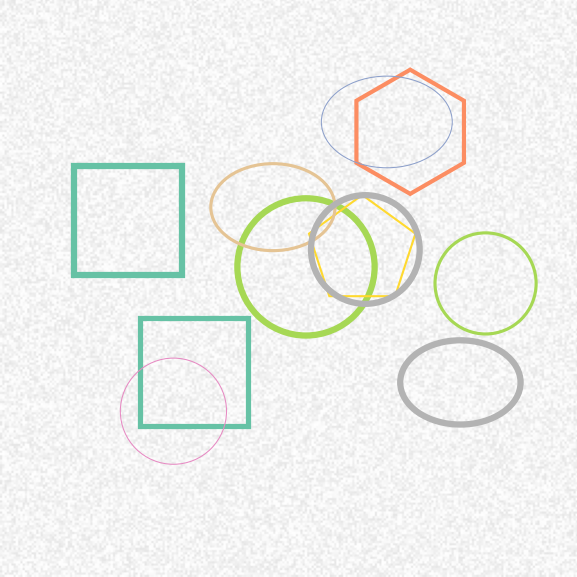[{"shape": "square", "thickness": 3, "radius": 0.47, "center": [0.222, 0.617]}, {"shape": "square", "thickness": 2.5, "radius": 0.47, "center": [0.336, 0.354]}, {"shape": "hexagon", "thickness": 2, "radius": 0.54, "center": [0.71, 0.771]}, {"shape": "oval", "thickness": 0.5, "radius": 0.57, "center": [0.67, 0.788]}, {"shape": "circle", "thickness": 0.5, "radius": 0.46, "center": [0.3, 0.287]}, {"shape": "circle", "thickness": 1.5, "radius": 0.44, "center": [0.841, 0.508]}, {"shape": "circle", "thickness": 3, "radius": 0.59, "center": [0.53, 0.537]}, {"shape": "pentagon", "thickness": 1, "radius": 0.48, "center": [0.627, 0.565]}, {"shape": "oval", "thickness": 1.5, "radius": 0.54, "center": [0.473, 0.64]}, {"shape": "oval", "thickness": 3, "radius": 0.52, "center": [0.797, 0.337]}, {"shape": "circle", "thickness": 3, "radius": 0.47, "center": [0.633, 0.567]}]